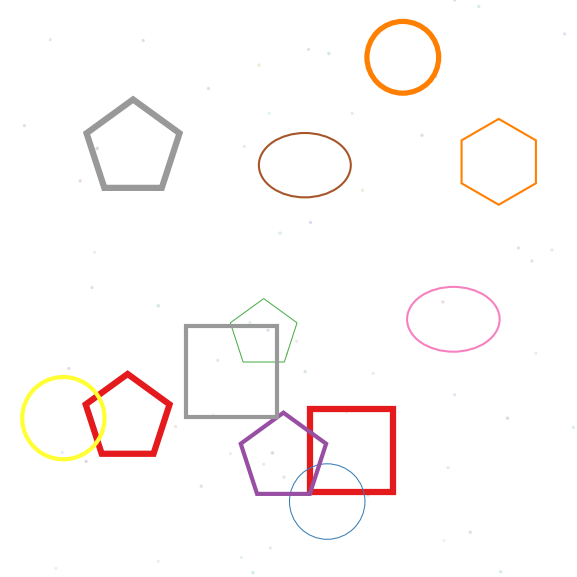[{"shape": "pentagon", "thickness": 3, "radius": 0.38, "center": [0.221, 0.275]}, {"shape": "square", "thickness": 3, "radius": 0.36, "center": [0.609, 0.219]}, {"shape": "circle", "thickness": 0.5, "radius": 0.33, "center": [0.567, 0.131]}, {"shape": "pentagon", "thickness": 0.5, "radius": 0.3, "center": [0.457, 0.421]}, {"shape": "pentagon", "thickness": 2, "radius": 0.39, "center": [0.491, 0.207]}, {"shape": "hexagon", "thickness": 1, "radius": 0.37, "center": [0.864, 0.719]}, {"shape": "circle", "thickness": 2.5, "radius": 0.31, "center": [0.697, 0.9]}, {"shape": "circle", "thickness": 2, "radius": 0.36, "center": [0.11, 0.275]}, {"shape": "oval", "thickness": 1, "radius": 0.4, "center": [0.528, 0.713]}, {"shape": "oval", "thickness": 1, "radius": 0.4, "center": [0.785, 0.446]}, {"shape": "square", "thickness": 2, "radius": 0.39, "center": [0.4, 0.356]}, {"shape": "pentagon", "thickness": 3, "radius": 0.42, "center": [0.23, 0.742]}]